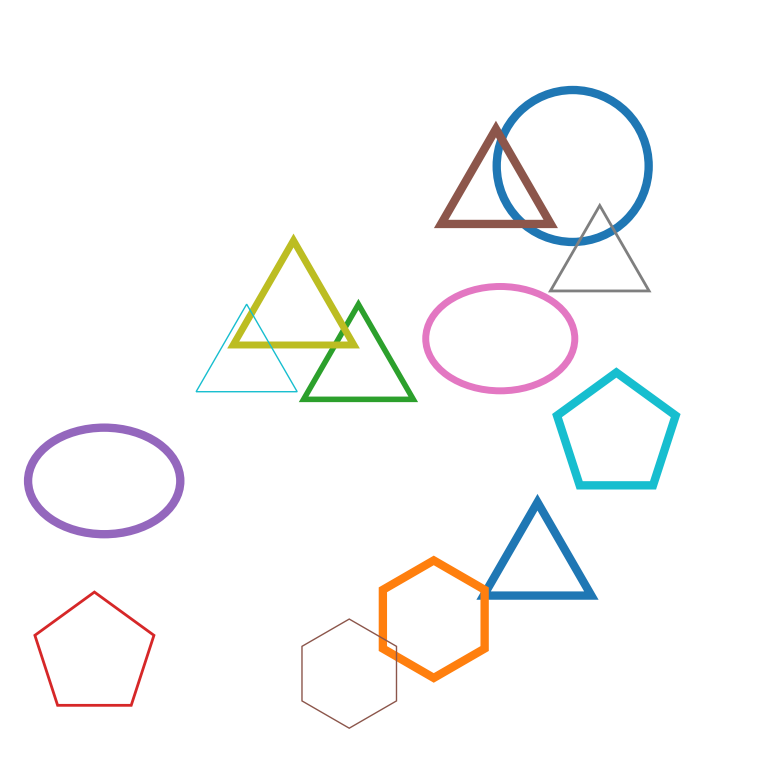[{"shape": "circle", "thickness": 3, "radius": 0.49, "center": [0.744, 0.784]}, {"shape": "triangle", "thickness": 3, "radius": 0.4, "center": [0.698, 0.267]}, {"shape": "hexagon", "thickness": 3, "radius": 0.38, "center": [0.563, 0.196]}, {"shape": "triangle", "thickness": 2, "radius": 0.41, "center": [0.466, 0.522]}, {"shape": "pentagon", "thickness": 1, "radius": 0.41, "center": [0.123, 0.15]}, {"shape": "oval", "thickness": 3, "radius": 0.49, "center": [0.135, 0.375]}, {"shape": "hexagon", "thickness": 0.5, "radius": 0.35, "center": [0.454, 0.125]}, {"shape": "triangle", "thickness": 3, "radius": 0.41, "center": [0.644, 0.75]}, {"shape": "oval", "thickness": 2.5, "radius": 0.48, "center": [0.65, 0.56]}, {"shape": "triangle", "thickness": 1, "radius": 0.37, "center": [0.779, 0.659]}, {"shape": "triangle", "thickness": 2.5, "radius": 0.45, "center": [0.381, 0.597]}, {"shape": "pentagon", "thickness": 3, "radius": 0.41, "center": [0.8, 0.435]}, {"shape": "triangle", "thickness": 0.5, "radius": 0.38, "center": [0.32, 0.529]}]